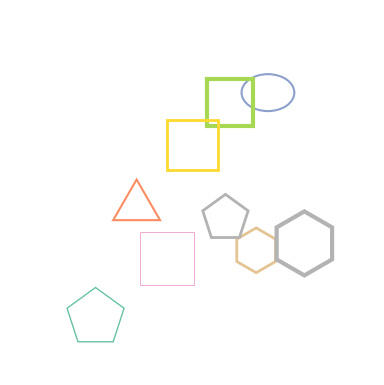[{"shape": "pentagon", "thickness": 1, "radius": 0.39, "center": [0.248, 0.175]}, {"shape": "triangle", "thickness": 1.5, "radius": 0.35, "center": [0.355, 0.463]}, {"shape": "oval", "thickness": 1.5, "radius": 0.34, "center": [0.696, 0.759]}, {"shape": "square", "thickness": 0.5, "radius": 0.35, "center": [0.434, 0.329]}, {"shape": "square", "thickness": 3, "radius": 0.3, "center": [0.597, 0.733]}, {"shape": "square", "thickness": 2, "radius": 0.33, "center": [0.501, 0.624]}, {"shape": "hexagon", "thickness": 2, "radius": 0.29, "center": [0.665, 0.35]}, {"shape": "hexagon", "thickness": 3, "radius": 0.42, "center": [0.791, 0.368]}, {"shape": "pentagon", "thickness": 2, "radius": 0.31, "center": [0.586, 0.433]}]